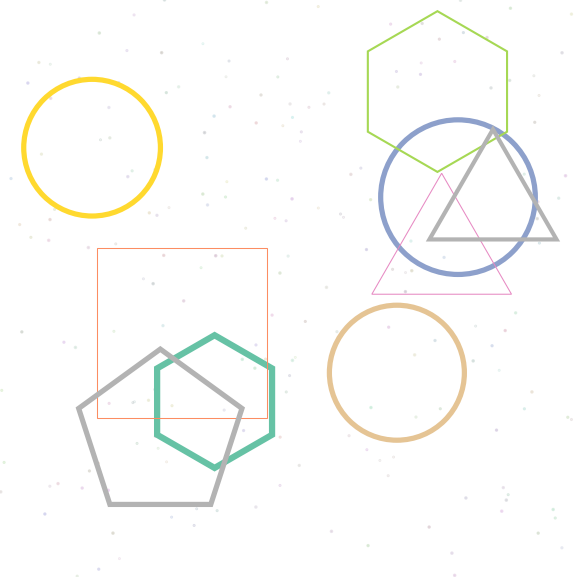[{"shape": "hexagon", "thickness": 3, "radius": 0.57, "center": [0.372, 0.304]}, {"shape": "square", "thickness": 0.5, "radius": 0.74, "center": [0.315, 0.422]}, {"shape": "circle", "thickness": 2.5, "radius": 0.67, "center": [0.793, 0.658]}, {"shape": "triangle", "thickness": 0.5, "radius": 0.7, "center": [0.765, 0.559]}, {"shape": "hexagon", "thickness": 1, "radius": 0.7, "center": [0.757, 0.841]}, {"shape": "circle", "thickness": 2.5, "radius": 0.59, "center": [0.159, 0.743]}, {"shape": "circle", "thickness": 2.5, "radius": 0.58, "center": [0.687, 0.354]}, {"shape": "pentagon", "thickness": 2.5, "radius": 0.74, "center": [0.278, 0.246]}, {"shape": "triangle", "thickness": 2, "radius": 0.64, "center": [0.854, 0.648]}]